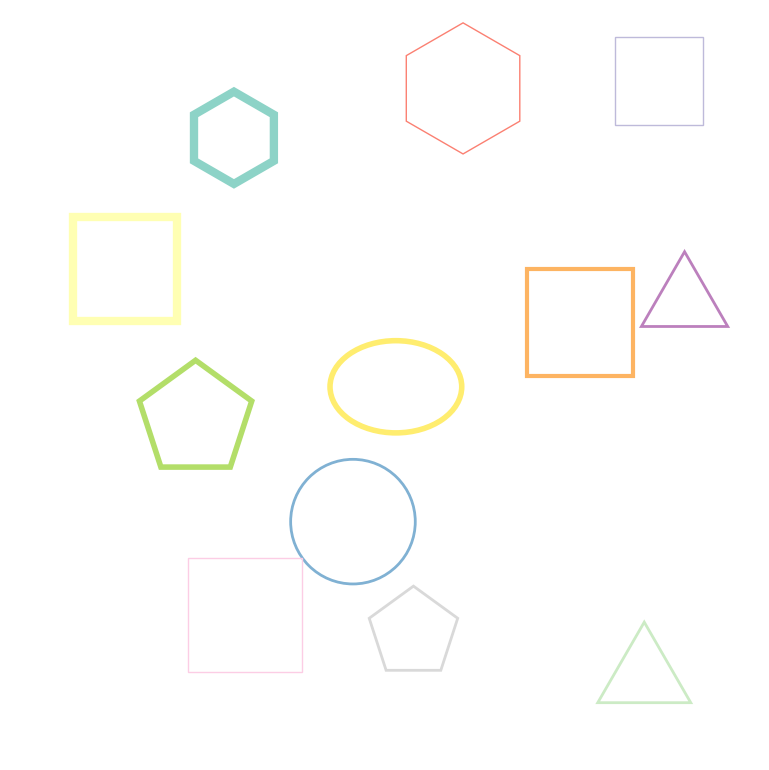[{"shape": "hexagon", "thickness": 3, "radius": 0.3, "center": [0.304, 0.821]}, {"shape": "square", "thickness": 3, "radius": 0.34, "center": [0.163, 0.651]}, {"shape": "square", "thickness": 0.5, "radius": 0.29, "center": [0.856, 0.895]}, {"shape": "hexagon", "thickness": 0.5, "radius": 0.43, "center": [0.601, 0.885]}, {"shape": "circle", "thickness": 1, "radius": 0.4, "center": [0.458, 0.323]}, {"shape": "square", "thickness": 1.5, "radius": 0.35, "center": [0.753, 0.581]}, {"shape": "pentagon", "thickness": 2, "radius": 0.38, "center": [0.254, 0.455]}, {"shape": "square", "thickness": 0.5, "radius": 0.37, "center": [0.318, 0.201]}, {"shape": "pentagon", "thickness": 1, "radius": 0.3, "center": [0.537, 0.178]}, {"shape": "triangle", "thickness": 1, "radius": 0.32, "center": [0.889, 0.608]}, {"shape": "triangle", "thickness": 1, "radius": 0.35, "center": [0.837, 0.122]}, {"shape": "oval", "thickness": 2, "radius": 0.43, "center": [0.514, 0.498]}]